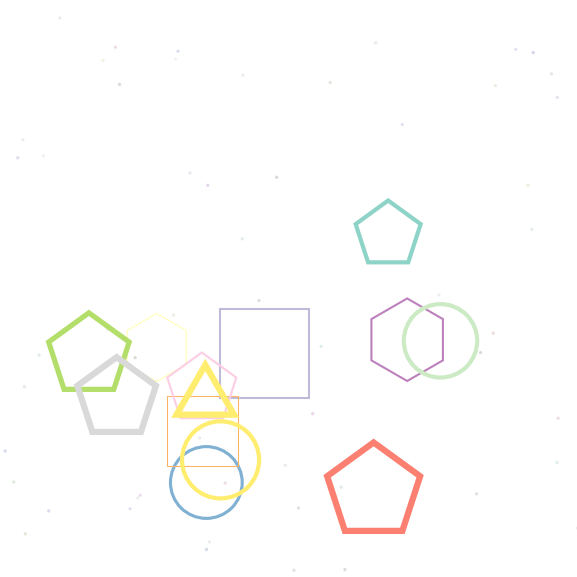[{"shape": "pentagon", "thickness": 2, "radius": 0.3, "center": [0.672, 0.593]}, {"shape": "hexagon", "thickness": 0.5, "radius": 0.29, "center": [0.271, 0.397]}, {"shape": "square", "thickness": 1, "radius": 0.38, "center": [0.459, 0.387]}, {"shape": "pentagon", "thickness": 3, "radius": 0.42, "center": [0.647, 0.148]}, {"shape": "circle", "thickness": 1.5, "radius": 0.31, "center": [0.357, 0.164]}, {"shape": "square", "thickness": 0.5, "radius": 0.3, "center": [0.35, 0.252]}, {"shape": "pentagon", "thickness": 2.5, "radius": 0.37, "center": [0.154, 0.384]}, {"shape": "pentagon", "thickness": 1, "radius": 0.31, "center": [0.349, 0.326]}, {"shape": "pentagon", "thickness": 3, "radius": 0.36, "center": [0.202, 0.309]}, {"shape": "hexagon", "thickness": 1, "radius": 0.36, "center": [0.705, 0.411]}, {"shape": "circle", "thickness": 2, "radius": 0.32, "center": [0.763, 0.409]}, {"shape": "circle", "thickness": 2, "radius": 0.33, "center": [0.382, 0.203]}, {"shape": "triangle", "thickness": 3, "radius": 0.29, "center": [0.355, 0.31]}]